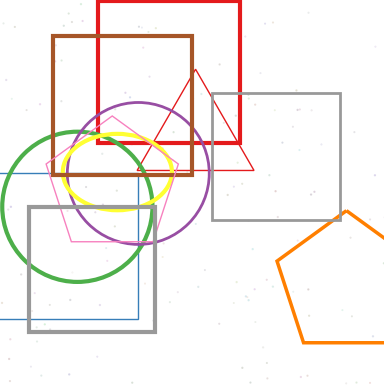[{"shape": "triangle", "thickness": 1, "radius": 0.88, "center": [0.508, 0.645]}, {"shape": "square", "thickness": 3, "radius": 0.92, "center": [0.439, 0.813]}, {"shape": "square", "thickness": 1, "radius": 0.95, "center": [0.168, 0.361]}, {"shape": "circle", "thickness": 3, "radius": 0.98, "center": [0.201, 0.463]}, {"shape": "circle", "thickness": 2, "radius": 0.92, "center": [0.359, 0.549]}, {"shape": "pentagon", "thickness": 2.5, "radius": 0.95, "center": [0.9, 0.263]}, {"shape": "oval", "thickness": 3, "radius": 0.71, "center": [0.305, 0.553]}, {"shape": "square", "thickness": 3, "radius": 0.9, "center": [0.317, 0.727]}, {"shape": "pentagon", "thickness": 1, "radius": 0.9, "center": [0.292, 0.518]}, {"shape": "square", "thickness": 2, "radius": 0.83, "center": [0.718, 0.594]}, {"shape": "square", "thickness": 3, "radius": 0.82, "center": [0.239, 0.3]}]